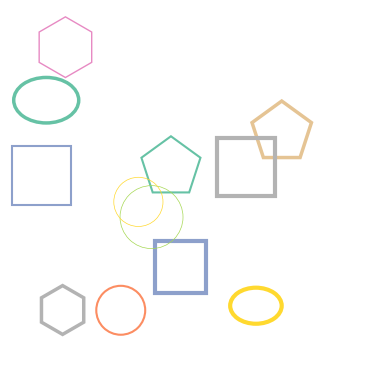[{"shape": "pentagon", "thickness": 1.5, "radius": 0.4, "center": [0.444, 0.565]}, {"shape": "oval", "thickness": 2.5, "radius": 0.42, "center": [0.12, 0.74]}, {"shape": "circle", "thickness": 1.5, "radius": 0.32, "center": [0.314, 0.194]}, {"shape": "square", "thickness": 1.5, "radius": 0.39, "center": [0.108, 0.545]}, {"shape": "square", "thickness": 3, "radius": 0.34, "center": [0.469, 0.306]}, {"shape": "hexagon", "thickness": 1, "radius": 0.39, "center": [0.17, 0.877]}, {"shape": "circle", "thickness": 0.5, "radius": 0.41, "center": [0.394, 0.436]}, {"shape": "oval", "thickness": 3, "radius": 0.33, "center": [0.665, 0.206]}, {"shape": "circle", "thickness": 0.5, "radius": 0.32, "center": [0.359, 0.476]}, {"shape": "pentagon", "thickness": 2.5, "radius": 0.41, "center": [0.732, 0.656]}, {"shape": "hexagon", "thickness": 2.5, "radius": 0.32, "center": [0.163, 0.195]}, {"shape": "square", "thickness": 3, "radius": 0.38, "center": [0.638, 0.567]}]